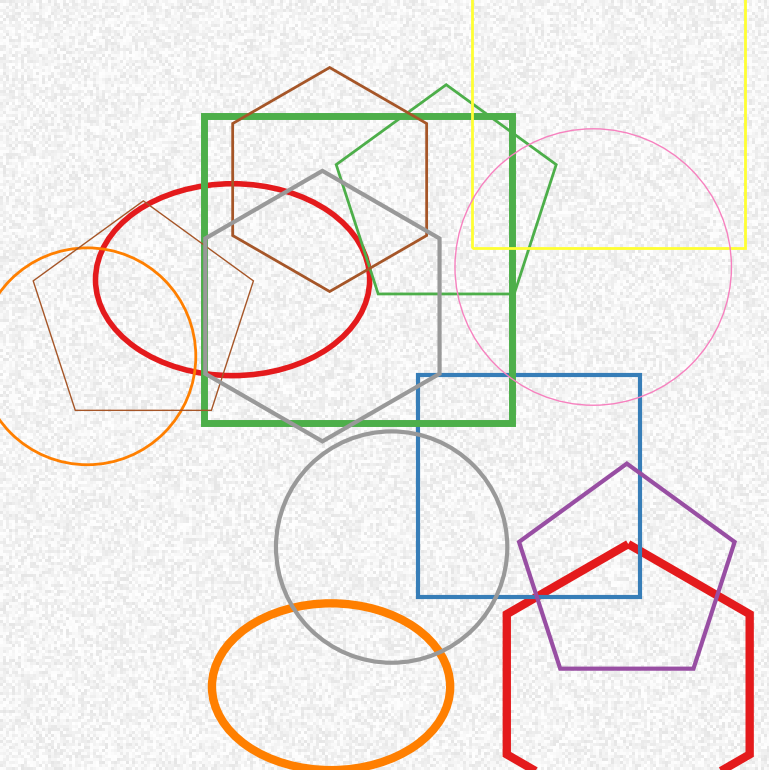[{"shape": "oval", "thickness": 2, "radius": 0.89, "center": [0.302, 0.637]}, {"shape": "hexagon", "thickness": 3, "radius": 0.91, "center": [0.816, 0.111]}, {"shape": "square", "thickness": 1.5, "radius": 0.72, "center": [0.687, 0.369]}, {"shape": "pentagon", "thickness": 1, "radius": 0.75, "center": [0.579, 0.74]}, {"shape": "square", "thickness": 2.5, "radius": 1.0, "center": [0.465, 0.65]}, {"shape": "pentagon", "thickness": 1.5, "radius": 0.74, "center": [0.814, 0.251]}, {"shape": "oval", "thickness": 3, "radius": 0.77, "center": [0.43, 0.108]}, {"shape": "circle", "thickness": 1, "radius": 0.7, "center": [0.113, 0.537]}, {"shape": "square", "thickness": 1, "radius": 0.88, "center": [0.79, 0.855]}, {"shape": "hexagon", "thickness": 1, "radius": 0.73, "center": [0.428, 0.767]}, {"shape": "pentagon", "thickness": 0.5, "radius": 0.75, "center": [0.186, 0.589]}, {"shape": "circle", "thickness": 0.5, "radius": 0.9, "center": [0.77, 0.653]}, {"shape": "hexagon", "thickness": 1.5, "radius": 0.88, "center": [0.419, 0.602]}, {"shape": "circle", "thickness": 1.5, "radius": 0.75, "center": [0.509, 0.29]}]